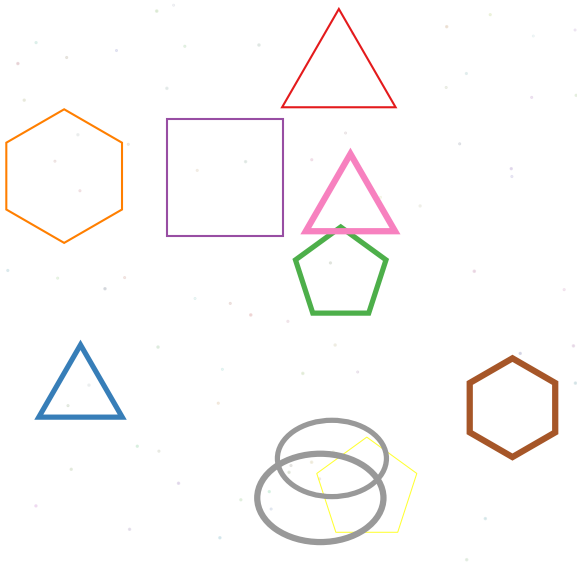[{"shape": "triangle", "thickness": 1, "radius": 0.57, "center": [0.587, 0.87]}, {"shape": "triangle", "thickness": 2.5, "radius": 0.42, "center": [0.139, 0.319]}, {"shape": "pentagon", "thickness": 2.5, "radius": 0.41, "center": [0.59, 0.524]}, {"shape": "square", "thickness": 1, "radius": 0.5, "center": [0.389, 0.692]}, {"shape": "hexagon", "thickness": 1, "radius": 0.58, "center": [0.111, 0.694]}, {"shape": "pentagon", "thickness": 0.5, "radius": 0.46, "center": [0.635, 0.151]}, {"shape": "hexagon", "thickness": 3, "radius": 0.43, "center": [0.887, 0.293]}, {"shape": "triangle", "thickness": 3, "radius": 0.45, "center": [0.607, 0.643]}, {"shape": "oval", "thickness": 2.5, "radius": 0.47, "center": [0.575, 0.205]}, {"shape": "oval", "thickness": 3, "radius": 0.55, "center": [0.555, 0.137]}]